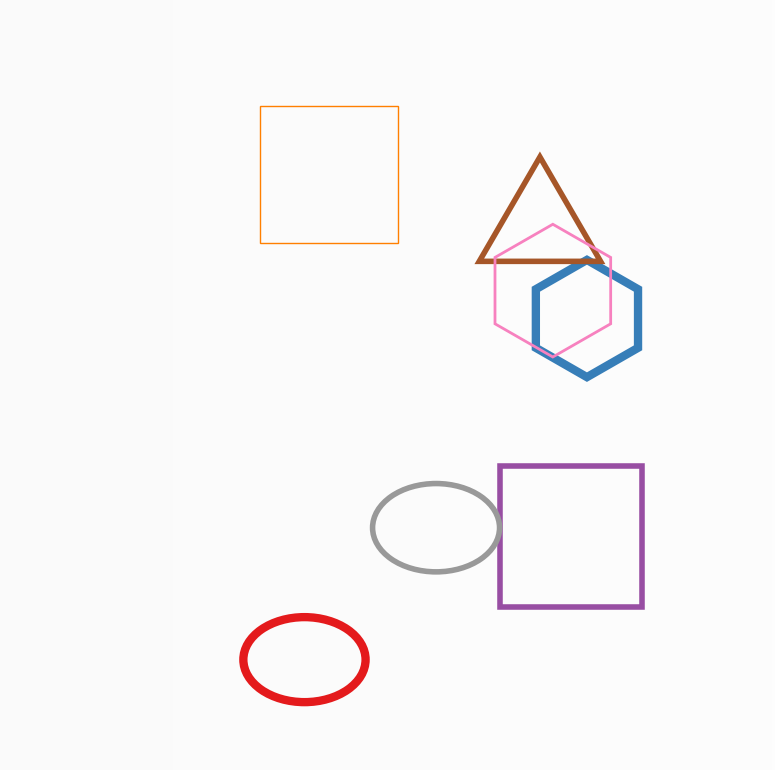[{"shape": "oval", "thickness": 3, "radius": 0.39, "center": [0.393, 0.143]}, {"shape": "hexagon", "thickness": 3, "radius": 0.38, "center": [0.757, 0.586]}, {"shape": "square", "thickness": 2, "radius": 0.46, "center": [0.736, 0.303]}, {"shape": "square", "thickness": 0.5, "radius": 0.44, "center": [0.425, 0.773]}, {"shape": "triangle", "thickness": 2, "radius": 0.45, "center": [0.697, 0.706]}, {"shape": "hexagon", "thickness": 1, "radius": 0.43, "center": [0.713, 0.623]}, {"shape": "oval", "thickness": 2, "radius": 0.41, "center": [0.563, 0.315]}]